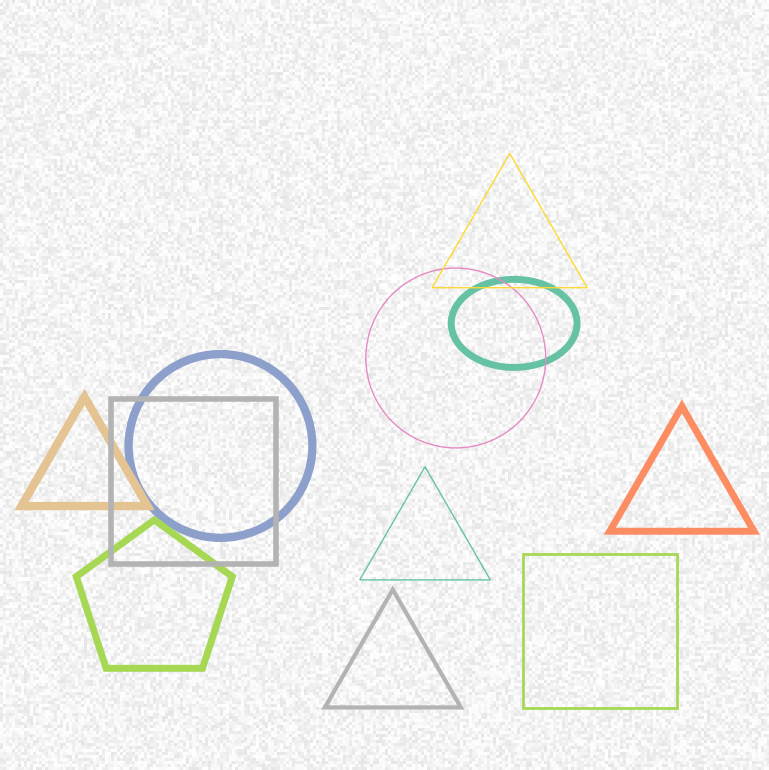[{"shape": "oval", "thickness": 2.5, "radius": 0.41, "center": [0.668, 0.58]}, {"shape": "triangle", "thickness": 0.5, "radius": 0.49, "center": [0.552, 0.296]}, {"shape": "triangle", "thickness": 2.5, "radius": 0.54, "center": [0.886, 0.364]}, {"shape": "circle", "thickness": 3, "radius": 0.6, "center": [0.286, 0.421]}, {"shape": "circle", "thickness": 0.5, "radius": 0.58, "center": [0.592, 0.535]}, {"shape": "pentagon", "thickness": 2.5, "radius": 0.53, "center": [0.2, 0.218]}, {"shape": "square", "thickness": 1, "radius": 0.5, "center": [0.779, 0.181]}, {"shape": "triangle", "thickness": 0.5, "radius": 0.58, "center": [0.662, 0.684]}, {"shape": "triangle", "thickness": 3, "radius": 0.47, "center": [0.11, 0.39]}, {"shape": "triangle", "thickness": 1.5, "radius": 0.51, "center": [0.51, 0.132]}, {"shape": "square", "thickness": 2, "radius": 0.54, "center": [0.251, 0.375]}]